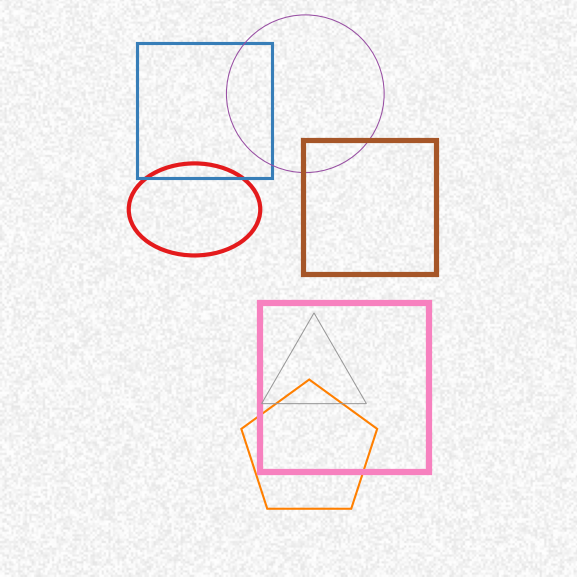[{"shape": "oval", "thickness": 2, "radius": 0.57, "center": [0.337, 0.636]}, {"shape": "square", "thickness": 1.5, "radius": 0.58, "center": [0.353, 0.808]}, {"shape": "circle", "thickness": 0.5, "radius": 0.68, "center": [0.529, 0.837]}, {"shape": "pentagon", "thickness": 1, "radius": 0.62, "center": [0.535, 0.218]}, {"shape": "square", "thickness": 2.5, "radius": 0.58, "center": [0.64, 0.641]}, {"shape": "square", "thickness": 3, "radius": 0.73, "center": [0.596, 0.329]}, {"shape": "triangle", "thickness": 0.5, "radius": 0.52, "center": [0.544, 0.353]}]